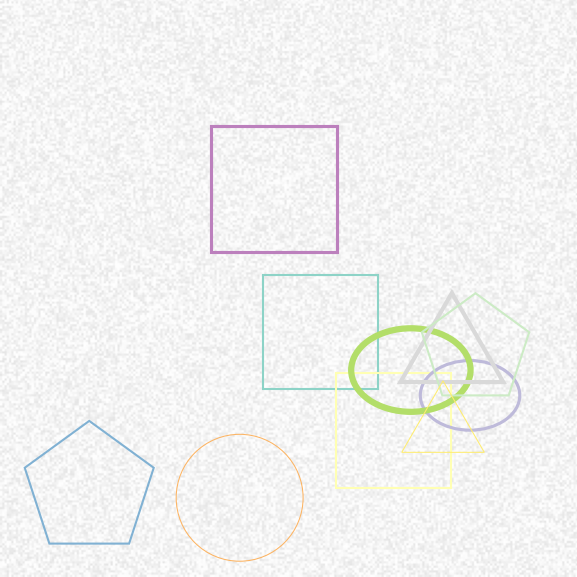[{"shape": "square", "thickness": 1, "radius": 0.49, "center": [0.555, 0.424]}, {"shape": "square", "thickness": 1, "radius": 0.5, "center": [0.682, 0.253]}, {"shape": "oval", "thickness": 1.5, "radius": 0.43, "center": [0.814, 0.314]}, {"shape": "pentagon", "thickness": 1, "radius": 0.59, "center": [0.155, 0.153]}, {"shape": "circle", "thickness": 0.5, "radius": 0.55, "center": [0.415, 0.137]}, {"shape": "oval", "thickness": 3, "radius": 0.52, "center": [0.711, 0.358]}, {"shape": "triangle", "thickness": 2, "radius": 0.51, "center": [0.782, 0.389]}, {"shape": "square", "thickness": 1.5, "radius": 0.55, "center": [0.474, 0.671]}, {"shape": "pentagon", "thickness": 1, "radius": 0.49, "center": [0.823, 0.394]}, {"shape": "triangle", "thickness": 0.5, "radius": 0.41, "center": [0.767, 0.257]}]